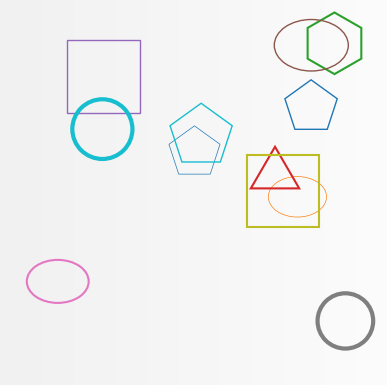[{"shape": "pentagon", "thickness": 1, "radius": 0.36, "center": [0.803, 0.722]}, {"shape": "pentagon", "thickness": 0.5, "radius": 0.35, "center": [0.502, 0.604]}, {"shape": "oval", "thickness": 0.5, "radius": 0.38, "center": [0.768, 0.489]}, {"shape": "hexagon", "thickness": 1.5, "radius": 0.4, "center": [0.863, 0.888]}, {"shape": "triangle", "thickness": 1.5, "radius": 0.36, "center": [0.71, 0.547]}, {"shape": "square", "thickness": 1, "radius": 0.47, "center": [0.267, 0.8]}, {"shape": "oval", "thickness": 1, "radius": 0.48, "center": [0.803, 0.882]}, {"shape": "oval", "thickness": 1.5, "radius": 0.4, "center": [0.149, 0.269]}, {"shape": "circle", "thickness": 3, "radius": 0.36, "center": [0.891, 0.166]}, {"shape": "square", "thickness": 1.5, "radius": 0.47, "center": [0.73, 0.504]}, {"shape": "circle", "thickness": 3, "radius": 0.39, "center": [0.264, 0.665]}, {"shape": "pentagon", "thickness": 1, "radius": 0.42, "center": [0.519, 0.647]}]